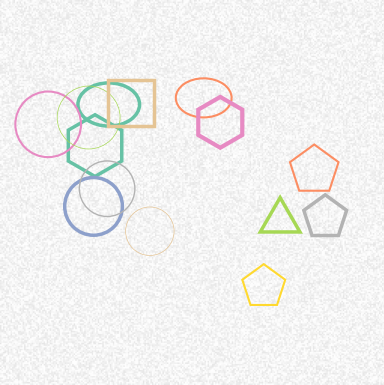[{"shape": "oval", "thickness": 2.5, "radius": 0.4, "center": [0.282, 0.729]}, {"shape": "hexagon", "thickness": 2.5, "radius": 0.4, "center": [0.247, 0.622]}, {"shape": "oval", "thickness": 1.5, "radius": 0.36, "center": [0.529, 0.746]}, {"shape": "pentagon", "thickness": 1.5, "radius": 0.33, "center": [0.816, 0.558]}, {"shape": "circle", "thickness": 2.5, "radius": 0.37, "center": [0.243, 0.464]}, {"shape": "circle", "thickness": 1.5, "radius": 0.43, "center": [0.125, 0.677]}, {"shape": "hexagon", "thickness": 3, "radius": 0.33, "center": [0.572, 0.682]}, {"shape": "triangle", "thickness": 2.5, "radius": 0.3, "center": [0.728, 0.427]}, {"shape": "circle", "thickness": 0.5, "radius": 0.41, "center": [0.23, 0.695]}, {"shape": "pentagon", "thickness": 1.5, "radius": 0.29, "center": [0.685, 0.255]}, {"shape": "circle", "thickness": 0.5, "radius": 0.31, "center": [0.389, 0.399]}, {"shape": "square", "thickness": 2.5, "radius": 0.3, "center": [0.34, 0.733]}, {"shape": "pentagon", "thickness": 2.5, "radius": 0.29, "center": [0.845, 0.436]}, {"shape": "circle", "thickness": 1, "radius": 0.36, "center": [0.278, 0.51]}]